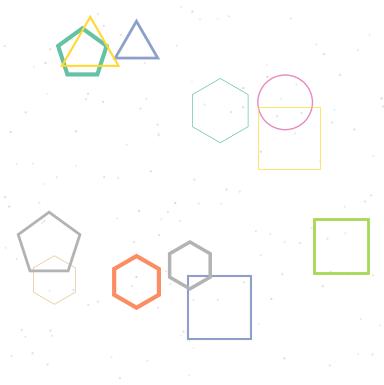[{"shape": "hexagon", "thickness": 0.5, "radius": 0.42, "center": [0.572, 0.713]}, {"shape": "pentagon", "thickness": 3, "radius": 0.33, "center": [0.214, 0.86]}, {"shape": "hexagon", "thickness": 3, "radius": 0.34, "center": [0.355, 0.268]}, {"shape": "square", "thickness": 1.5, "radius": 0.41, "center": [0.571, 0.2]}, {"shape": "triangle", "thickness": 2, "radius": 0.32, "center": [0.354, 0.881]}, {"shape": "circle", "thickness": 1, "radius": 0.35, "center": [0.741, 0.734]}, {"shape": "square", "thickness": 2, "radius": 0.35, "center": [0.887, 0.361]}, {"shape": "triangle", "thickness": 1.5, "radius": 0.42, "center": [0.234, 0.871]}, {"shape": "square", "thickness": 0.5, "radius": 0.41, "center": [0.751, 0.642]}, {"shape": "hexagon", "thickness": 0.5, "radius": 0.32, "center": [0.141, 0.273]}, {"shape": "hexagon", "thickness": 2.5, "radius": 0.3, "center": [0.493, 0.311]}, {"shape": "pentagon", "thickness": 2, "radius": 0.42, "center": [0.127, 0.365]}]